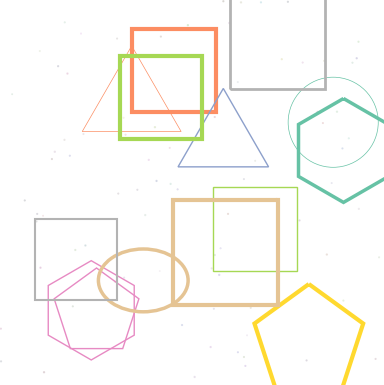[{"shape": "hexagon", "thickness": 2.5, "radius": 0.67, "center": [0.892, 0.609]}, {"shape": "circle", "thickness": 0.5, "radius": 0.59, "center": [0.865, 0.682]}, {"shape": "triangle", "thickness": 0.5, "radius": 0.74, "center": [0.342, 0.733]}, {"shape": "square", "thickness": 3, "radius": 0.54, "center": [0.451, 0.817]}, {"shape": "triangle", "thickness": 1, "radius": 0.68, "center": [0.58, 0.634]}, {"shape": "pentagon", "thickness": 1, "radius": 0.58, "center": [0.251, 0.188]}, {"shape": "hexagon", "thickness": 1, "radius": 0.64, "center": [0.237, 0.194]}, {"shape": "square", "thickness": 3, "radius": 0.53, "center": [0.417, 0.747]}, {"shape": "square", "thickness": 1, "radius": 0.54, "center": [0.662, 0.405]}, {"shape": "pentagon", "thickness": 3, "radius": 0.74, "center": [0.802, 0.114]}, {"shape": "square", "thickness": 3, "radius": 0.68, "center": [0.586, 0.344]}, {"shape": "oval", "thickness": 2.5, "radius": 0.58, "center": [0.372, 0.272]}, {"shape": "square", "thickness": 1.5, "radius": 0.53, "center": [0.198, 0.326]}, {"shape": "square", "thickness": 2, "radius": 0.62, "center": [0.722, 0.893]}]